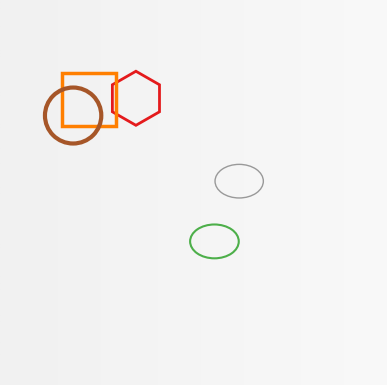[{"shape": "hexagon", "thickness": 2, "radius": 0.35, "center": [0.351, 0.745]}, {"shape": "oval", "thickness": 1.5, "radius": 0.31, "center": [0.553, 0.373]}, {"shape": "square", "thickness": 2.5, "radius": 0.34, "center": [0.23, 0.742]}, {"shape": "circle", "thickness": 3, "radius": 0.36, "center": [0.189, 0.7]}, {"shape": "oval", "thickness": 1, "radius": 0.31, "center": [0.617, 0.529]}]